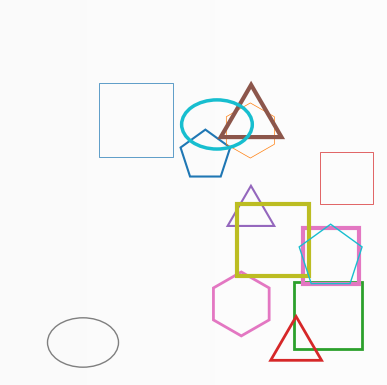[{"shape": "pentagon", "thickness": 1.5, "radius": 0.34, "center": [0.53, 0.596]}, {"shape": "square", "thickness": 0.5, "radius": 0.48, "center": [0.35, 0.688]}, {"shape": "hexagon", "thickness": 0.5, "radius": 0.36, "center": [0.646, 0.661]}, {"shape": "square", "thickness": 2, "radius": 0.44, "center": [0.846, 0.181]}, {"shape": "square", "thickness": 0.5, "radius": 0.34, "center": [0.894, 0.538]}, {"shape": "triangle", "thickness": 2, "radius": 0.38, "center": [0.764, 0.102]}, {"shape": "triangle", "thickness": 1.5, "radius": 0.35, "center": [0.648, 0.448]}, {"shape": "triangle", "thickness": 3, "radius": 0.45, "center": [0.648, 0.689]}, {"shape": "square", "thickness": 3, "radius": 0.36, "center": [0.854, 0.335]}, {"shape": "hexagon", "thickness": 2, "radius": 0.42, "center": [0.623, 0.211]}, {"shape": "oval", "thickness": 1, "radius": 0.46, "center": [0.214, 0.11]}, {"shape": "square", "thickness": 3, "radius": 0.47, "center": [0.703, 0.377]}, {"shape": "oval", "thickness": 2.5, "radius": 0.46, "center": [0.56, 0.677]}, {"shape": "pentagon", "thickness": 1, "radius": 0.43, "center": [0.853, 0.332]}]